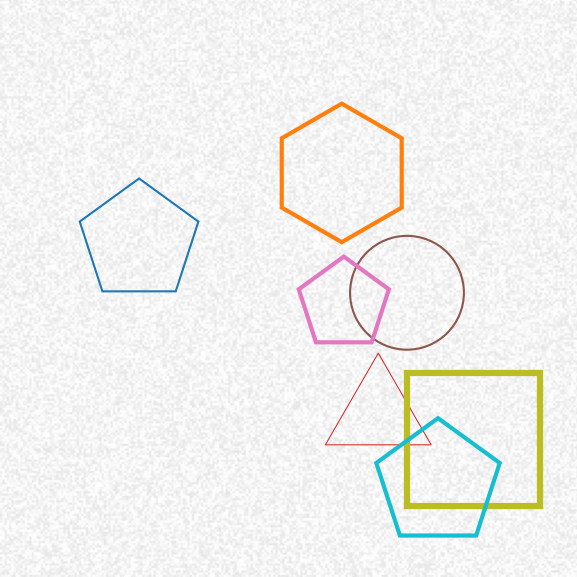[{"shape": "pentagon", "thickness": 1, "radius": 0.54, "center": [0.241, 0.582]}, {"shape": "hexagon", "thickness": 2, "radius": 0.6, "center": [0.592, 0.7]}, {"shape": "triangle", "thickness": 0.5, "radius": 0.53, "center": [0.655, 0.282]}, {"shape": "circle", "thickness": 1, "radius": 0.49, "center": [0.705, 0.492]}, {"shape": "pentagon", "thickness": 2, "radius": 0.41, "center": [0.595, 0.473]}, {"shape": "square", "thickness": 3, "radius": 0.58, "center": [0.821, 0.238]}, {"shape": "pentagon", "thickness": 2, "radius": 0.56, "center": [0.758, 0.163]}]